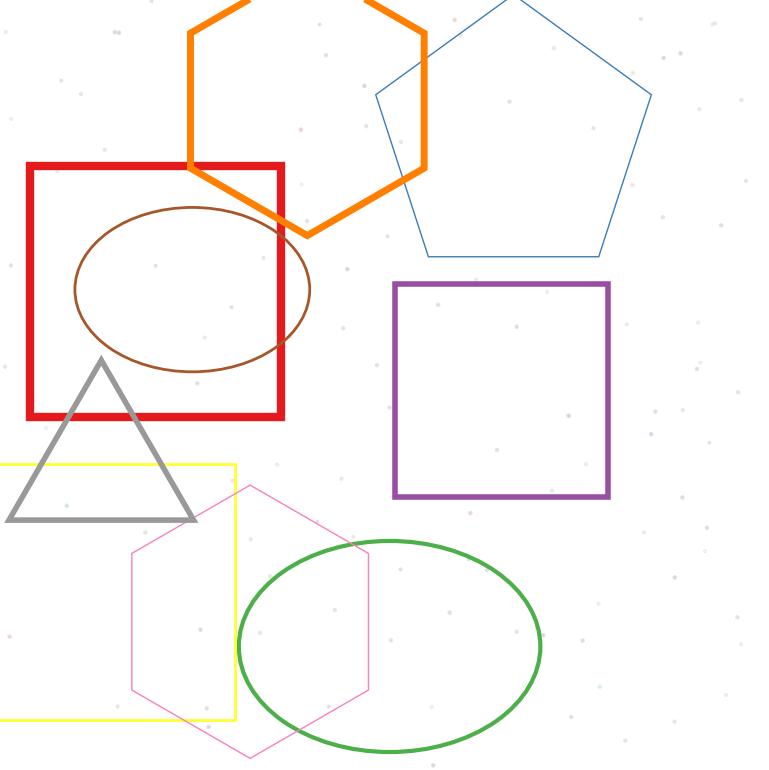[{"shape": "square", "thickness": 3, "radius": 0.81, "center": [0.202, 0.621]}, {"shape": "pentagon", "thickness": 0.5, "radius": 0.94, "center": [0.667, 0.819]}, {"shape": "oval", "thickness": 1.5, "radius": 0.98, "center": [0.506, 0.16]}, {"shape": "square", "thickness": 2, "radius": 0.69, "center": [0.651, 0.493]}, {"shape": "hexagon", "thickness": 2.5, "radius": 0.88, "center": [0.399, 0.869]}, {"shape": "square", "thickness": 1, "radius": 0.83, "center": [0.139, 0.231]}, {"shape": "oval", "thickness": 1, "radius": 0.76, "center": [0.25, 0.624]}, {"shape": "hexagon", "thickness": 0.5, "radius": 0.89, "center": [0.325, 0.193]}, {"shape": "triangle", "thickness": 2, "radius": 0.69, "center": [0.132, 0.394]}]